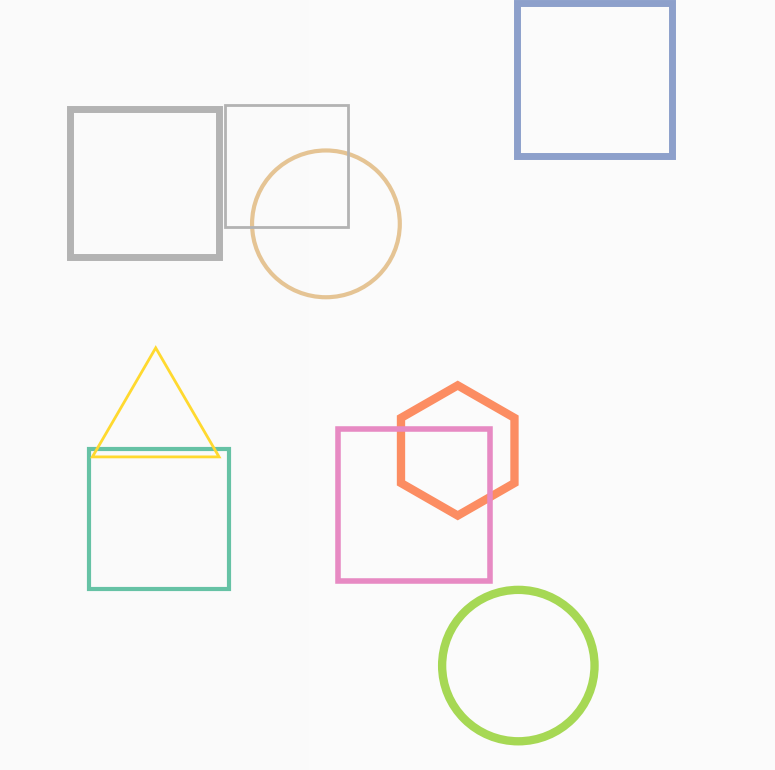[{"shape": "square", "thickness": 1.5, "radius": 0.45, "center": [0.206, 0.326]}, {"shape": "hexagon", "thickness": 3, "radius": 0.42, "center": [0.591, 0.415]}, {"shape": "square", "thickness": 2.5, "radius": 0.5, "center": [0.767, 0.897]}, {"shape": "square", "thickness": 2, "radius": 0.49, "center": [0.534, 0.344]}, {"shape": "circle", "thickness": 3, "radius": 0.49, "center": [0.669, 0.136]}, {"shape": "triangle", "thickness": 1, "radius": 0.47, "center": [0.201, 0.454]}, {"shape": "circle", "thickness": 1.5, "radius": 0.48, "center": [0.421, 0.709]}, {"shape": "square", "thickness": 2.5, "radius": 0.48, "center": [0.186, 0.763]}, {"shape": "square", "thickness": 1, "radius": 0.4, "center": [0.369, 0.785]}]